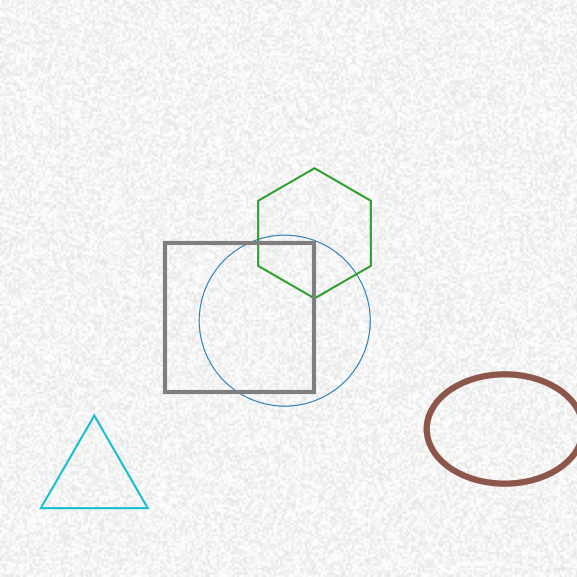[{"shape": "circle", "thickness": 0.5, "radius": 0.74, "center": [0.493, 0.444]}, {"shape": "hexagon", "thickness": 1, "radius": 0.56, "center": [0.545, 0.595]}, {"shape": "oval", "thickness": 3, "radius": 0.68, "center": [0.874, 0.256]}, {"shape": "square", "thickness": 2, "radius": 0.65, "center": [0.415, 0.449]}, {"shape": "triangle", "thickness": 1, "radius": 0.53, "center": [0.163, 0.173]}]